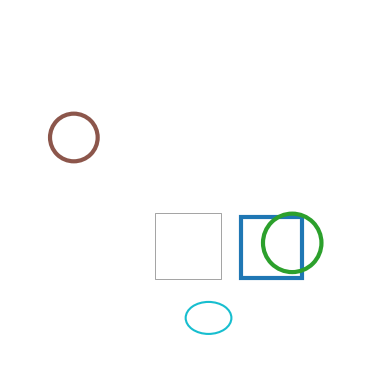[{"shape": "square", "thickness": 3, "radius": 0.4, "center": [0.706, 0.357]}, {"shape": "circle", "thickness": 3, "radius": 0.38, "center": [0.759, 0.369]}, {"shape": "circle", "thickness": 3, "radius": 0.31, "center": [0.192, 0.643]}, {"shape": "square", "thickness": 0.5, "radius": 0.42, "center": [0.488, 0.361]}, {"shape": "oval", "thickness": 1.5, "radius": 0.3, "center": [0.542, 0.174]}]